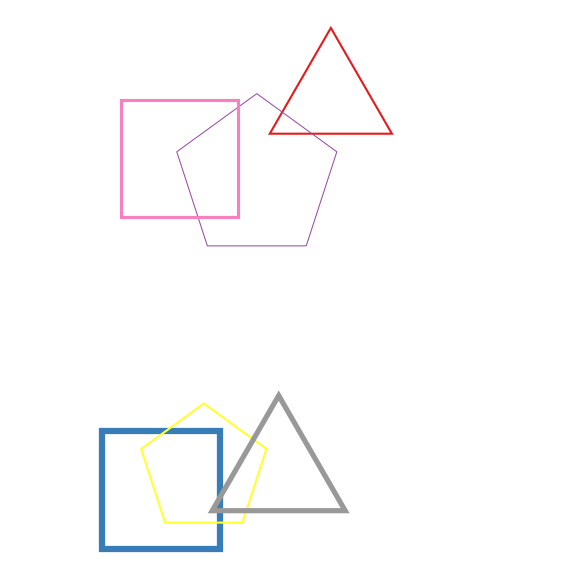[{"shape": "triangle", "thickness": 1, "radius": 0.61, "center": [0.573, 0.829]}, {"shape": "square", "thickness": 3, "radius": 0.51, "center": [0.279, 0.151]}, {"shape": "pentagon", "thickness": 0.5, "radius": 0.73, "center": [0.445, 0.691]}, {"shape": "pentagon", "thickness": 1, "radius": 0.57, "center": [0.353, 0.186]}, {"shape": "square", "thickness": 1.5, "radius": 0.5, "center": [0.311, 0.725]}, {"shape": "triangle", "thickness": 2.5, "radius": 0.66, "center": [0.483, 0.181]}]